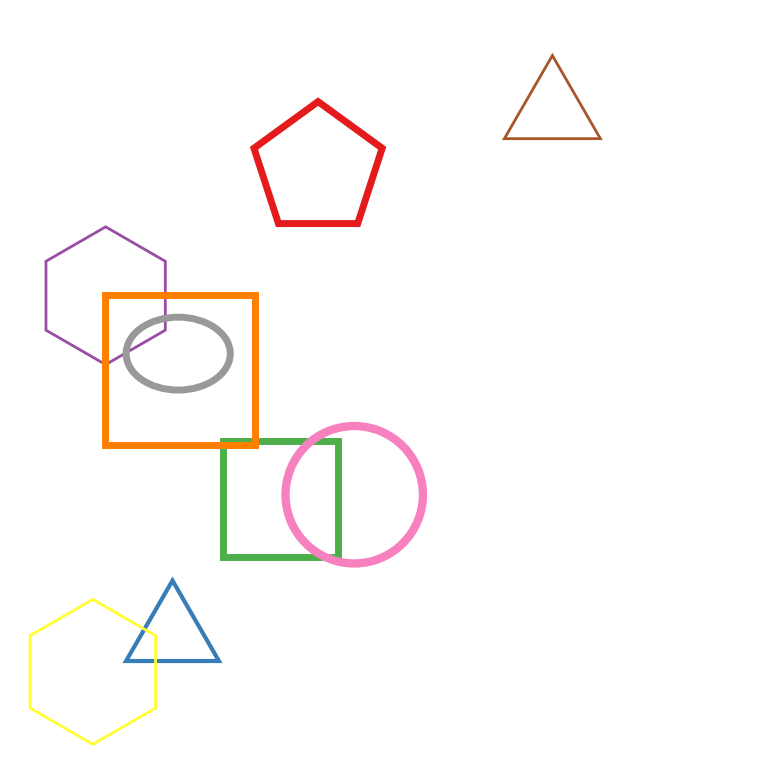[{"shape": "pentagon", "thickness": 2.5, "radius": 0.44, "center": [0.413, 0.78]}, {"shape": "triangle", "thickness": 1.5, "radius": 0.35, "center": [0.224, 0.176]}, {"shape": "square", "thickness": 2.5, "radius": 0.37, "center": [0.364, 0.352]}, {"shape": "hexagon", "thickness": 1, "radius": 0.45, "center": [0.137, 0.616]}, {"shape": "square", "thickness": 2.5, "radius": 0.49, "center": [0.234, 0.52]}, {"shape": "hexagon", "thickness": 1, "radius": 0.47, "center": [0.121, 0.127]}, {"shape": "triangle", "thickness": 1, "radius": 0.36, "center": [0.717, 0.856]}, {"shape": "circle", "thickness": 3, "radius": 0.45, "center": [0.46, 0.357]}, {"shape": "oval", "thickness": 2.5, "radius": 0.34, "center": [0.231, 0.541]}]